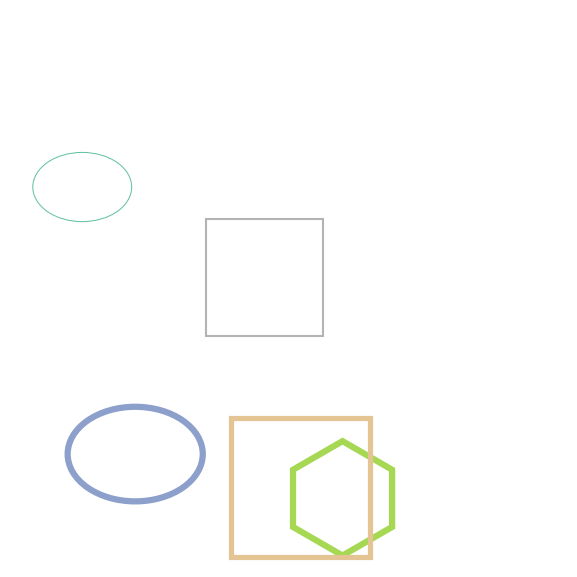[{"shape": "oval", "thickness": 0.5, "radius": 0.43, "center": [0.142, 0.675]}, {"shape": "oval", "thickness": 3, "radius": 0.58, "center": [0.234, 0.213]}, {"shape": "hexagon", "thickness": 3, "radius": 0.5, "center": [0.593, 0.136]}, {"shape": "square", "thickness": 2.5, "radius": 0.6, "center": [0.52, 0.155]}, {"shape": "square", "thickness": 1, "radius": 0.51, "center": [0.458, 0.519]}]